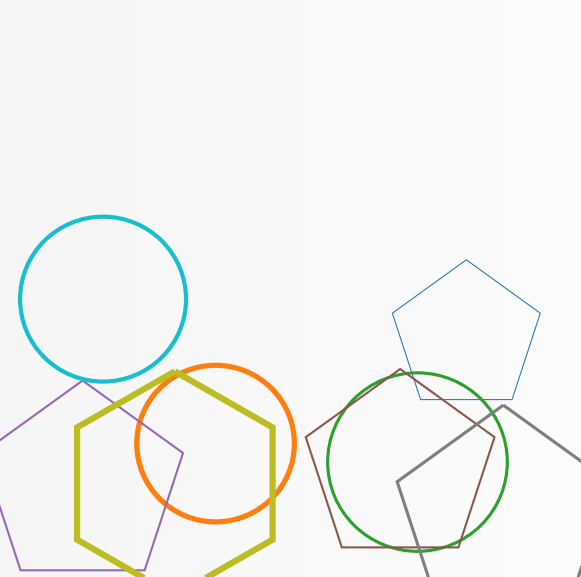[{"shape": "pentagon", "thickness": 0.5, "radius": 0.67, "center": [0.802, 0.415]}, {"shape": "circle", "thickness": 2.5, "radius": 0.68, "center": [0.371, 0.231]}, {"shape": "circle", "thickness": 1.5, "radius": 0.77, "center": [0.718, 0.199]}, {"shape": "pentagon", "thickness": 1, "radius": 0.91, "center": [0.142, 0.159]}, {"shape": "pentagon", "thickness": 1, "radius": 0.85, "center": [0.688, 0.189]}, {"shape": "pentagon", "thickness": 1.5, "radius": 0.96, "center": [0.866, 0.106]}, {"shape": "hexagon", "thickness": 3, "radius": 0.97, "center": [0.301, 0.162]}, {"shape": "circle", "thickness": 2, "radius": 0.71, "center": [0.177, 0.481]}]